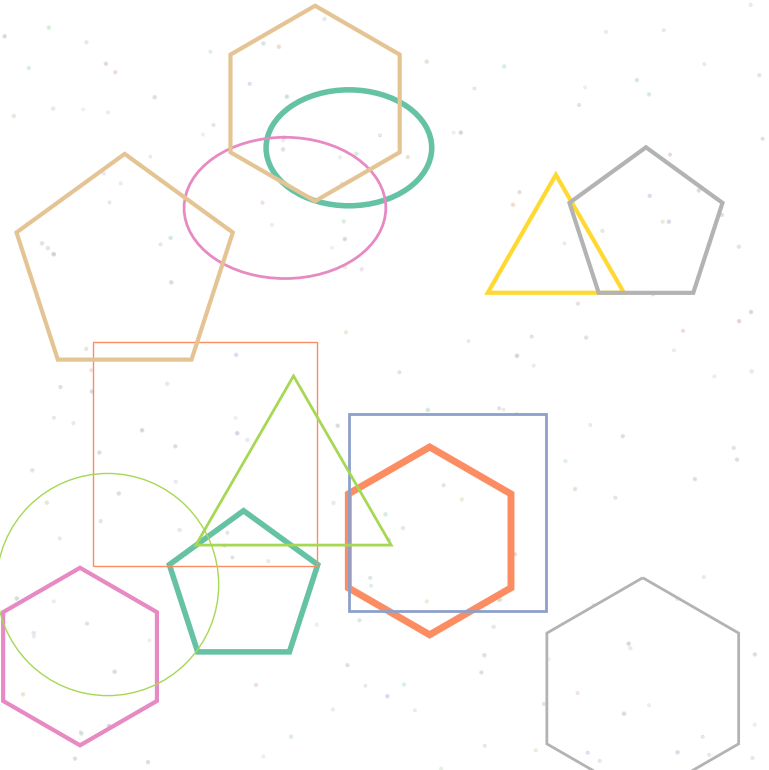[{"shape": "oval", "thickness": 2, "radius": 0.54, "center": [0.453, 0.808]}, {"shape": "pentagon", "thickness": 2, "radius": 0.51, "center": [0.316, 0.235]}, {"shape": "hexagon", "thickness": 2.5, "radius": 0.61, "center": [0.558, 0.298]}, {"shape": "square", "thickness": 0.5, "radius": 0.73, "center": [0.266, 0.411]}, {"shape": "square", "thickness": 1, "radius": 0.64, "center": [0.581, 0.335]}, {"shape": "oval", "thickness": 1, "radius": 0.66, "center": [0.37, 0.73]}, {"shape": "hexagon", "thickness": 1.5, "radius": 0.58, "center": [0.104, 0.147]}, {"shape": "circle", "thickness": 0.5, "radius": 0.72, "center": [0.14, 0.241]}, {"shape": "triangle", "thickness": 1, "radius": 0.73, "center": [0.381, 0.365]}, {"shape": "triangle", "thickness": 1.5, "radius": 0.51, "center": [0.722, 0.671]}, {"shape": "hexagon", "thickness": 1.5, "radius": 0.63, "center": [0.409, 0.866]}, {"shape": "pentagon", "thickness": 1.5, "radius": 0.74, "center": [0.162, 0.652]}, {"shape": "hexagon", "thickness": 1, "radius": 0.72, "center": [0.835, 0.106]}, {"shape": "pentagon", "thickness": 1.5, "radius": 0.52, "center": [0.839, 0.704]}]